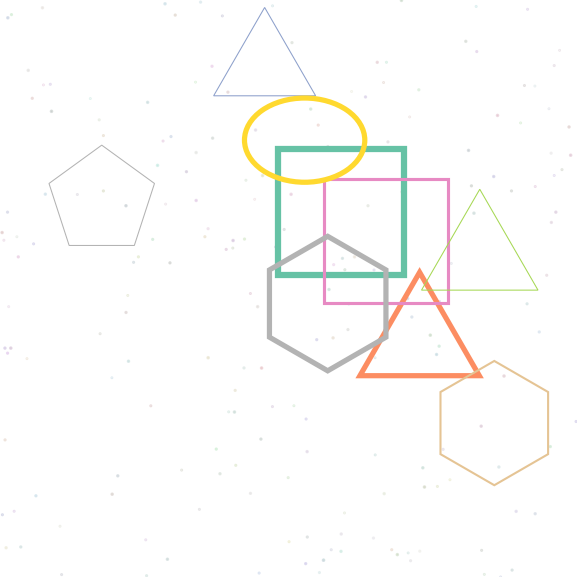[{"shape": "square", "thickness": 3, "radius": 0.55, "center": [0.591, 0.632]}, {"shape": "triangle", "thickness": 2.5, "radius": 0.6, "center": [0.727, 0.408]}, {"shape": "triangle", "thickness": 0.5, "radius": 0.51, "center": [0.458, 0.884]}, {"shape": "square", "thickness": 1.5, "radius": 0.54, "center": [0.669, 0.582]}, {"shape": "triangle", "thickness": 0.5, "radius": 0.58, "center": [0.831, 0.555]}, {"shape": "oval", "thickness": 2.5, "radius": 0.52, "center": [0.528, 0.756]}, {"shape": "hexagon", "thickness": 1, "radius": 0.54, "center": [0.856, 0.267]}, {"shape": "pentagon", "thickness": 0.5, "radius": 0.48, "center": [0.176, 0.652]}, {"shape": "hexagon", "thickness": 2.5, "radius": 0.58, "center": [0.567, 0.473]}]